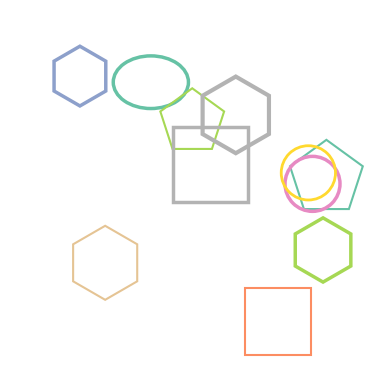[{"shape": "oval", "thickness": 2.5, "radius": 0.49, "center": [0.392, 0.786]}, {"shape": "pentagon", "thickness": 1.5, "radius": 0.5, "center": [0.848, 0.537]}, {"shape": "square", "thickness": 1.5, "radius": 0.43, "center": [0.722, 0.166]}, {"shape": "hexagon", "thickness": 2.5, "radius": 0.39, "center": [0.208, 0.802]}, {"shape": "circle", "thickness": 2.5, "radius": 0.36, "center": [0.812, 0.522]}, {"shape": "pentagon", "thickness": 1.5, "radius": 0.44, "center": [0.499, 0.684]}, {"shape": "hexagon", "thickness": 2.5, "radius": 0.42, "center": [0.839, 0.351]}, {"shape": "circle", "thickness": 2, "radius": 0.35, "center": [0.801, 0.551]}, {"shape": "hexagon", "thickness": 1.5, "radius": 0.48, "center": [0.273, 0.317]}, {"shape": "square", "thickness": 2.5, "radius": 0.49, "center": [0.547, 0.574]}, {"shape": "hexagon", "thickness": 3, "radius": 0.5, "center": [0.612, 0.702]}]